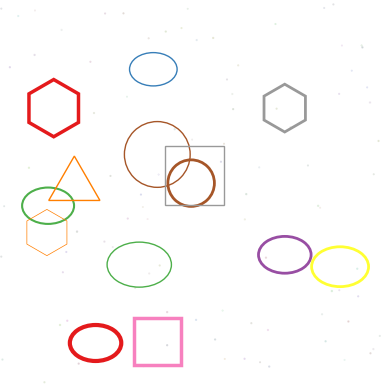[{"shape": "hexagon", "thickness": 2.5, "radius": 0.37, "center": [0.14, 0.719]}, {"shape": "oval", "thickness": 3, "radius": 0.33, "center": [0.248, 0.109]}, {"shape": "oval", "thickness": 1, "radius": 0.31, "center": [0.398, 0.82]}, {"shape": "oval", "thickness": 1, "radius": 0.42, "center": [0.362, 0.313]}, {"shape": "oval", "thickness": 1.5, "radius": 0.34, "center": [0.125, 0.466]}, {"shape": "oval", "thickness": 2, "radius": 0.34, "center": [0.74, 0.338]}, {"shape": "triangle", "thickness": 1, "radius": 0.38, "center": [0.193, 0.518]}, {"shape": "hexagon", "thickness": 0.5, "radius": 0.3, "center": [0.122, 0.396]}, {"shape": "oval", "thickness": 2, "radius": 0.37, "center": [0.883, 0.307]}, {"shape": "circle", "thickness": 1, "radius": 0.43, "center": [0.409, 0.599]}, {"shape": "circle", "thickness": 2, "radius": 0.3, "center": [0.496, 0.524]}, {"shape": "square", "thickness": 2.5, "radius": 0.31, "center": [0.408, 0.112]}, {"shape": "square", "thickness": 1, "radius": 0.38, "center": [0.506, 0.543]}, {"shape": "hexagon", "thickness": 2, "radius": 0.31, "center": [0.74, 0.719]}]